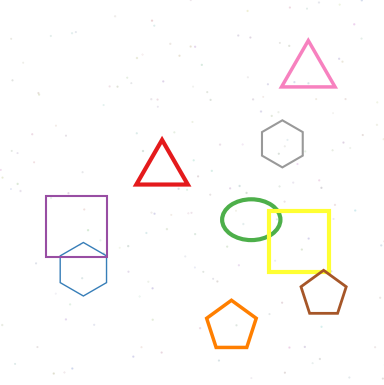[{"shape": "triangle", "thickness": 3, "radius": 0.39, "center": [0.421, 0.559]}, {"shape": "hexagon", "thickness": 1, "radius": 0.35, "center": [0.217, 0.301]}, {"shape": "oval", "thickness": 3, "radius": 0.38, "center": [0.653, 0.429]}, {"shape": "square", "thickness": 1.5, "radius": 0.4, "center": [0.198, 0.411]}, {"shape": "pentagon", "thickness": 2.5, "radius": 0.34, "center": [0.601, 0.152]}, {"shape": "square", "thickness": 3, "radius": 0.4, "center": [0.777, 0.374]}, {"shape": "pentagon", "thickness": 2, "radius": 0.31, "center": [0.841, 0.236]}, {"shape": "triangle", "thickness": 2.5, "radius": 0.4, "center": [0.801, 0.814]}, {"shape": "hexagon", "thickness": 1.5, "radius": 0.31, "center": [0.733, 0.626]}]